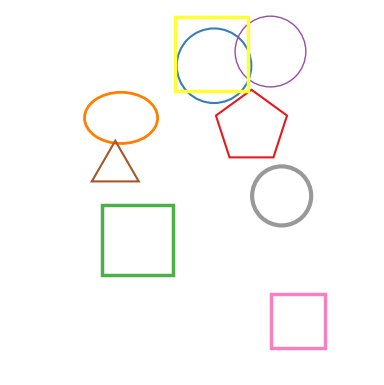[{"shape": "pentagon", "thickness": 1.5, "radius": 0.49, "center": [0.653, 0.67]}, {"shape": "circle", "thickness": 1.5, "radius": 0.48, "center": [0.556, 0.829]}, {"shape": "square", "thickness": 2.5, "radius": 0.46, "center": [0.357, 0.377]}, {"shape": "circle", "thickness": 1, "radius": 0.46, "center": [0.702, 0.866]}, {"shape": "oval", "thickness": 2, "radius": 0.47, "center": [0.314, 0.694]}, {"shape": "square", "thickness": 2.5, "radius": 0.48, "center": [0.549, 0.861]}, {"shape": "triangle", "thickness": 1.5, "radius": 0.35, "center": [0.299, 0.564]}, {"shape": "square", "thickness": 2.5, "radius": 0.35, "center": [0.774, 0.166]}, {"shape": "circle", "thickness": 3, "radius": 0.38, "center": [0.732, 0.491]}]